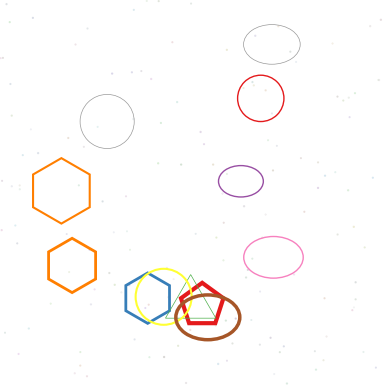[{"shape": "circle", "thickness": 1, "radius": 0.3, "center": [0.677, 0.744]}, {"shape": "pentagon", "thickness": 3, "radius": 0.29, "center": [0.525, 0.207]}, {"shape": "hexagon", "thickness": 2, "radius": 0.33, "center": [0.384, 0.226]}, {"shape": "triangle", "thickness": 0.5, "radius": 0.38, "center": [0.495, 0.211]}, {"shape": "oval", "thickness": 1, "radius": 0.29, "center": [0.626, 0.529]}, {"shape": "hexagon", "thickness": 2, "radius": 0.35, "center": [0.187, 0.311]}, {"shape": "hexagon", "thickness": 1.5, "radius": 0.42, "center": [0.159, 0.504]}, {"shape": "circle", "thickness": 1.5, "radius": 0.36, "center": [0.425, 0.229]}, {"shape": "oval", "thickness": 2.5, "radius": 0.42, "center": [0.54, 0.176]}, {"shape": "oval", "thickness": 1, "radius": 0.39, "center": [0.71, 0.332]}, {"shape": "circle", "thickness": 0.5, "radius": 0.35, "center": [0.278, 0.685]}, {"shape": "oval", "thickness": 0.5, "radius": 0.37, "center": [0.706, 0.885]}]